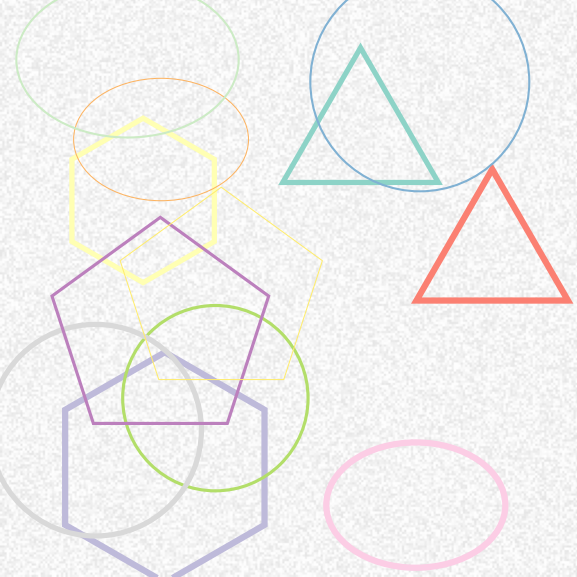[{"shape": "triangle", "thickness": 2.5, "radius": 0.78, "center": [0.624, 0.761]}, {"shape": "hexagon", "thickness": 2.5, "radius": 0.71, "center": [0.248, 0.652]}, {"shape": "hexagon", "thickness": 3, "radius": 1.0, "center": [0.285, 0.19]}, {"shape": "triangle", "thickness": 3, "radius": 0.76, "center": [0.852, 0.554]}, {"shape": "circle", "thickness": 1, "radius": 0.95, "center": [0.727, 0.857]}, {"shape": "oval", "thickness": 0.5, "radius": 0.76, "center": [0.279, 0.758]}, {"shape": "circle", "thickness": 1.5, "radius": 0.8, "center": [0.373, 0.31]}, {"shape": "oval", "thickness": 3, "radius": 0.77, "center": [0.72, 0.125]}, {"shape": "circle", "thickness": 2.5, "radius": 0.92, "center": [0.166, 0.254]}, {"shape": "pentagon", "thickness": 1.5, "radius": 0.99, "center": [0.278, 0.426]}, {"shape": "oval", "thickness": 1, "radius": 0.96, "center": [0.221, 0.896]}, {"shape": "pentagon", "thickness": 0.5, "radius": 0.92, "center": [0.383, 0.491]}]